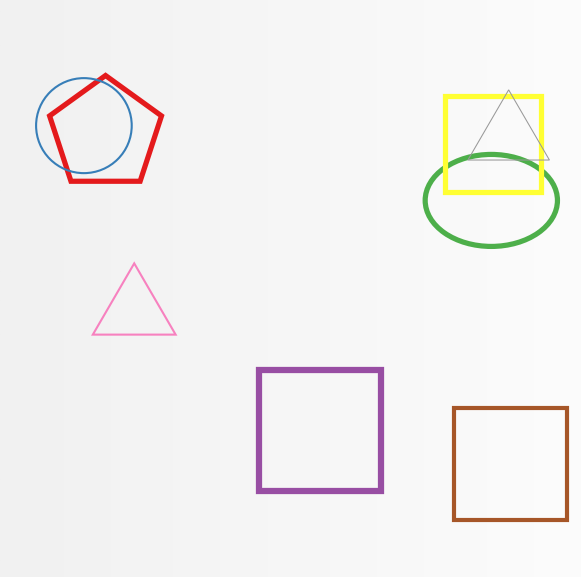[{"shape": "pentagon", "thickness": 2.5, "radius": 0.51, "center": [0.182, 0.767]}, {"shape": "circle", "thickness": 1, "radius": 0.41, "center": [0.144, 0.782]}, {"shape": "oval", "thickness": 2.5, "radius": 0.57, "center": [0.845, 0.652]}, {"shape": "square", "thickness": 3, "radius": 0.52, "center": [0.551, 0.254]}, {"shape": "square", "thickness": 2.5, "radius": 0.41, "center": [0.849, 0.75]}, {"shape": "square", "thickness": 2, "radius": 0.49, "center": [0.878, 0.195]}, {"shape": "triangle", "thickness": 1, "radius": 0.41, "center": [0.231, 0.461]}, {"shape": "triangle", "thickness": 0.5, "radius": 0.4, "center": [0.875, 0.763]}]